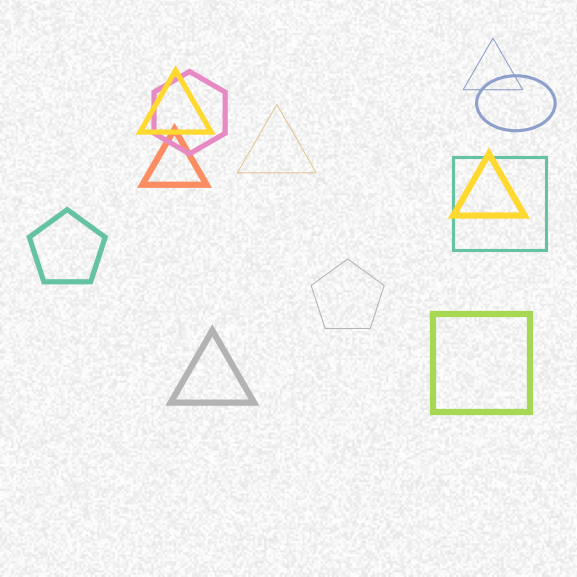[{"shape": "pentagon", "thickness": 2.5, "radius": 0.35, "center": [0.116, 0.567]}, {"shape": "square", "thickness": 1.5, "radius": 0.4, "center": [0.865, 0.647]}, {"shape": "triangle", "thickness": 3, "radius": 0.32, "center": [0.302, 0.711]}, {"shape": "triangle", "thickness": 0.5, "radius": 0.3, "center": [0.854, 0.874]}, {"shape": "oval", "thickness": 1.5, "radius": 0.34, "center": [0.893, 0.82]}, {"shape": "hexagon", "thickness": 2.5, "radius": 0.36, "center": [0.328, 0.804]}, {"shape": "square", "thickness": 3, "radius": 0.42, "center": [0.833, 0.371]}, {"shape": "triangle", "thickness": 2.5, "radius": 0.36, "center": [0.304, 0.806]}, {"shape": "triangle", "thickness": 3, "radius": 0.36, "center": [0.847, 0.662]}, {"shape": "triangle", "thickness": 0.5, "radius": 0.39, "center": [0.479, 0.739]}, {"shape": "pentagon", "thickness": 0.5, "radius": 0.33, "center": [0.602, 0.484]}, {"shape": "triangle", "thickness": 3, "radius": 0.42, "center": [0.368, 0.344]}]